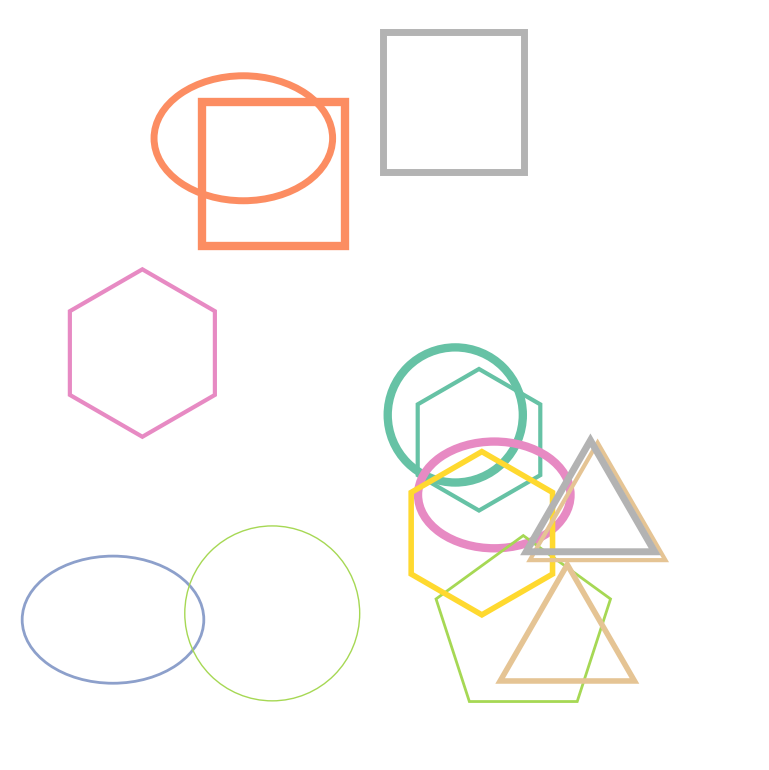[{"shape": "circle", "thickness": 3, "radius": 0.44, "center": [0.591, 0.461]}, {"shape": "hexagon", "thickness": 1.5, "radius": 0.46, "center": [0.622, 0.429]}, {"shape": "square", "thickness": 3, "radius": 0.47, "center": [0.355, 0.774]}, {"shape": "oval", "thickness": 2.5, "radius": 0.58, "center": [0.316, 0.82]}, {"shape": "oval", "thickness": 1, "radius": 0.59, "center": [0.147, 0.195]}, {"shape": "oval", "thickness": 3, "radius": 0.5, "center": [0.642, 0.357]}, {"shape": "hexagon", "thickness": 1.5, "radius": 0.54, "center": [0.185, 0.542]}, {"shape": "circle", "thickness": 0.5, "radius": 0.57, "center": [0.354, 0.203]}, {"shape": "pentagon", "thickness": 1, "radius": 0.6, "center": [0.68, 0.185]}, {"shape": "hexagon", "thickness": 2, "radius": 0.53, "center": [0.626, 0.307]}, {"shape": "triangle", "thickness": 1.5, "radius": 0.51, "center": [0.776, 0.323]}, {"shape": "triangle", "thickness": 2, "radius": 0.5, "center": [0.737, 0.166]}, {"shape": "triangle", "thickness": 2.5, "radius": 0.48, "center": [0.767, 0.332]}, {"shape": "square", "thickness": 2.5, "radius": 0.46, "center": [0.589, 0.868]}]